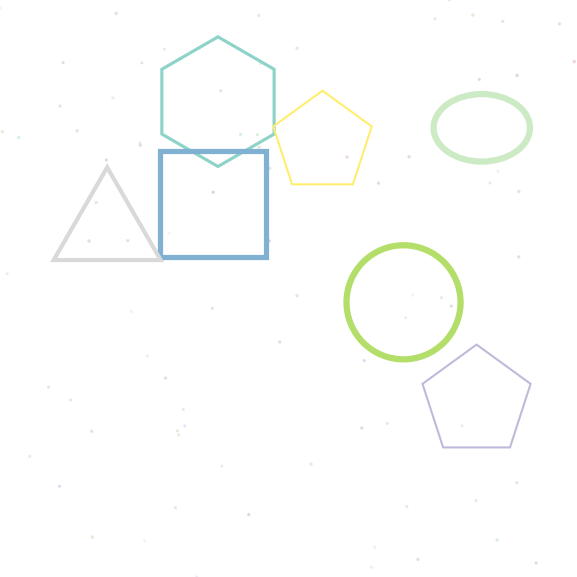[{"shape": "hexagon", "thickness": 1.5, "radius": 0.56, "center": [0.377, 0.823]}, {"shape": "pentagon", "thickness": 1, "radius": 0.49, "center": [0.825, 0.304]}, {"shape": "square", "thickness": 2.5, "radius": 0.46, "center": [0.369, 0.645]}, {"shape": "circle", "thickness": 3, "radius": 0.49, "center": [0.699, 0.476]}, {"shape": "triangle", "thickness": 2, "radius": 0.53, "center": [0.186, 0.602]}, {"shape": "oval", "thickness": 3, "radius": 0.42, "center": [0.834, 0.778]}, {"shape": "pentagon", "thickness": 1, "radius": 0.45, "center": [0.558, 0.752]}]